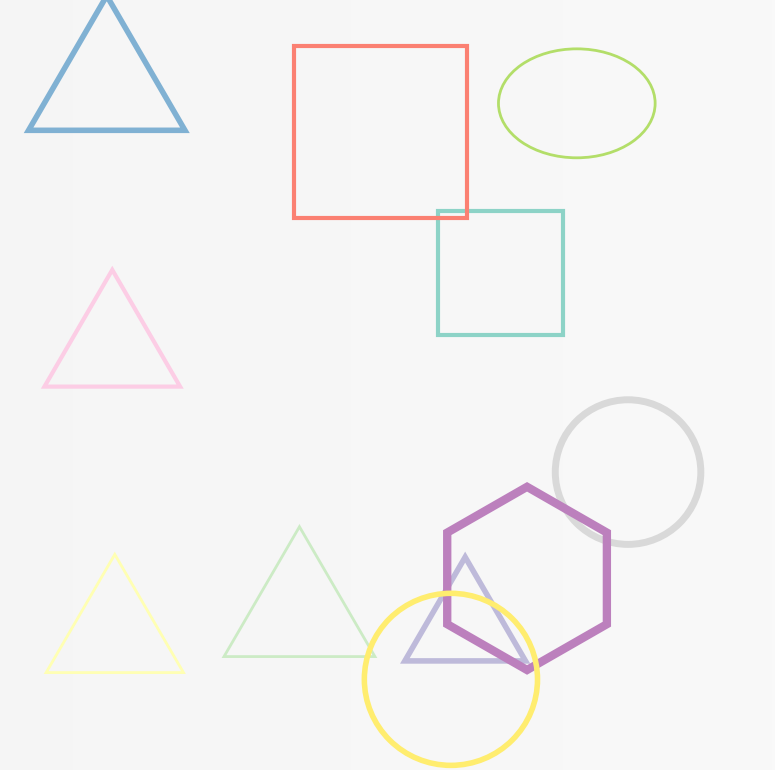[{"shape": "square", "thickness": 1.5, "radius": 0.4, "center": [0.645, 0.645]}, {"shape": "triangle", "thickness": 1, "radius": 0.51, "center": [0.148, 0.178]}, {"shape": "triangle", "thickness": 2, "radius": 0.45, "center": [0.6, 0.187]}, {"shape": "square", "thickness": 1.5, "radius": 0.56, "center": [0.491, 0.828]}, {"shape": "triangle", "thickness": 2, "radius": 0.58, "center": [0.138, 0.889]}, {"shape": "oval", "thickness": 1, "radius": 0.51, "center": [0.744, 0.866]}, {"shape": "triangle", "thickness": 1.5, "radius": 0.51, "center": [0.145, 0.548]}, {"shape": "circle", "thickness": 2.5, "radius": 0.47, "center": [0.81, 0.387]}, {"shape": "hexagon", "thickness": 3, "radius": 0.59, "center": [0.68, 0.249]}, {"shape": "triangle", "thickness": 1, "radius": 0.56, "center": [0.386, 0.204]}, {"shape": "circle", "thickness": 2, "radius": 0.56, "center": [0.582, 0.118]}]